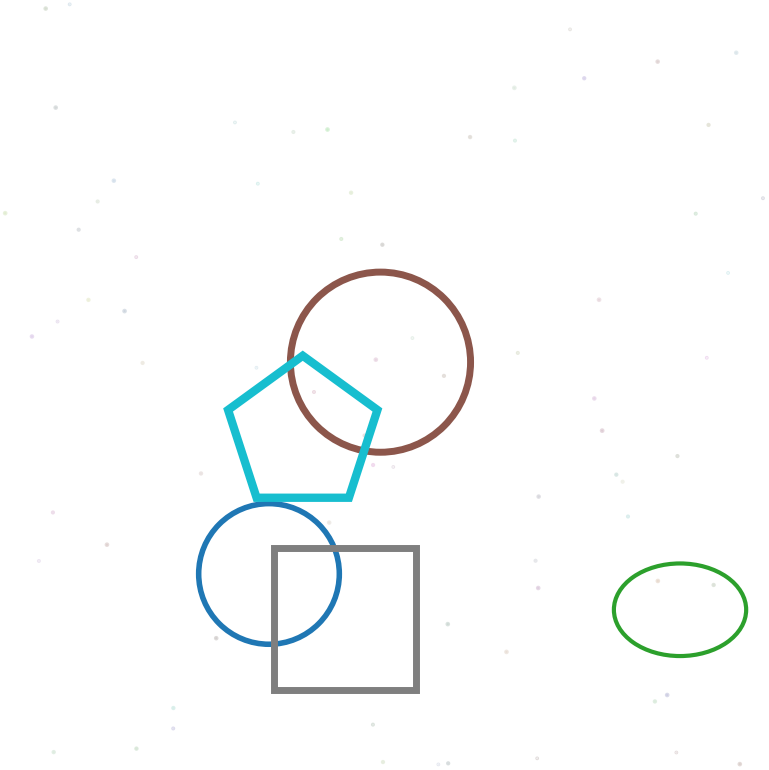[{"shape": "circle", "thickness": 2, "radius": 0.46, "center": [0.349, 0.255]}, {"shape": "oval", "thickness": 1.5, "radius": 0.43, "center": [0.883, 0.208]}, {"shape": "circle", "thickness": 2.5, "radius": 0.58, "center": [0.494, 0.53]}, {"shape": "square", "thickness": 2.5, "radius": 0.46, "center": [0.448, 0.196]}, {"shape": "pentagon", "thickness": 3, "radius": 0.51, "center": [0.393, 0.436]}]